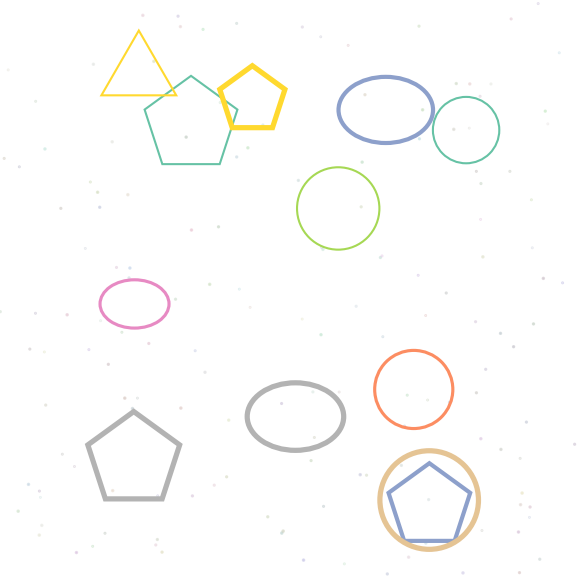[{"shape": "circle", "thickness": 1, "radius": 0.29, "center": [0.807, 0.774]}, {"shape": "pentagon", "thickness": 1, "radius": 0.42, "center": [0.331, 0.783]}, {"shape": "circle", "thickness": 1.5, "radius": 0.34, "center": [0.716, 0.325]}, {"shape": "oval", "thickness": 2, "radius": 0.41, "center": [0.668, 0.809]}, {"shape": "pentagon", "thickness": 2, "radius": 0.37, "center": [0.744, 0.123]}, {"shape": "oval", "thickness": 1.5, "radius": 0.3, "center": [0.233, 0.473]}, {"shape": "circle", "thickness": 1, "radius": 0.36, "center": [0.586, 0.638]}, {"shape": "pentagon", "thickness": 2.5, "radius": 0.3, "center": [0.437, 0.826]}, {"shape": "triangle", "thickness": 1, "radius": 0.37, "center": [0.24, 0.871]}, {"shape": "circle", "thickness": 2.5, "radius": 0.43, "center": [0.743, 0.133]}, {"shape": "pentagon", "thickness": 2.5, "radius": 0.42, "center": [0.232, 0.203]}, {"shape": "oval", "thickness": 2.5, "radius": 0.42, "center": [0.512, 0.278]}]